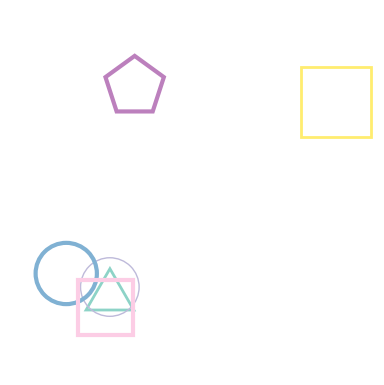[{"shape": "triangle", "thickness": 2, "radius": 0.36, "center": [0.286, 0.231]}, {"shape": "circle", "thickness": 1, "radius": 0.38, "center": [0.285, 0.254]}, {"shape": "circle", "thickness": 3, "radius": 0.4, "center": [0.172, 0.29]}, {"shape": "square", "thickness": 3, "radius": 0.36, "center": [0.273, 0.2]}, {"shape": "pentagon", "thickness": 3, "radius": 0.4, "center": [0.35, 0.775]}, {"shape": "square", "thickness": 2, "radius": 0.45, "center": [0.872, 0.735]}]